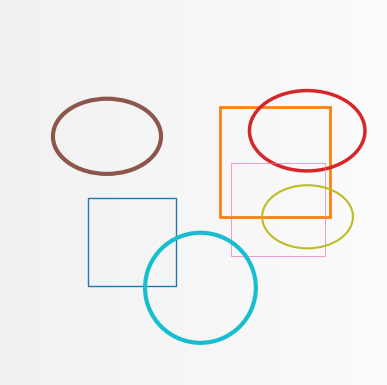[{"shape": "square", "thickness": 1, "radius": 0.57, "center": [0.34, 0.373]}, {"shape": "square", "thickness": 2, "radius": 0.71, "center": [0.709, 0.578]}, {"shape": "oval", "thickness": 2.5, "radius": 0.75, "center": [0.793, 0.66]}, {"shape": "oval", "thickness": 3, "radius": 0.7, "center": [0.276, 0.646]}, {"shape": "square", "thickness": 0.5, "radius": 0.61, "center": [0.718, 0.455]}, {"shape": "oval", "thickness": 1.5, "radius": 0.59, "center": [0.794, 0.437]}, {"shape": "circle", "thickness": 3, "radius": 0.71, "center": [0.517, 0.252]}]